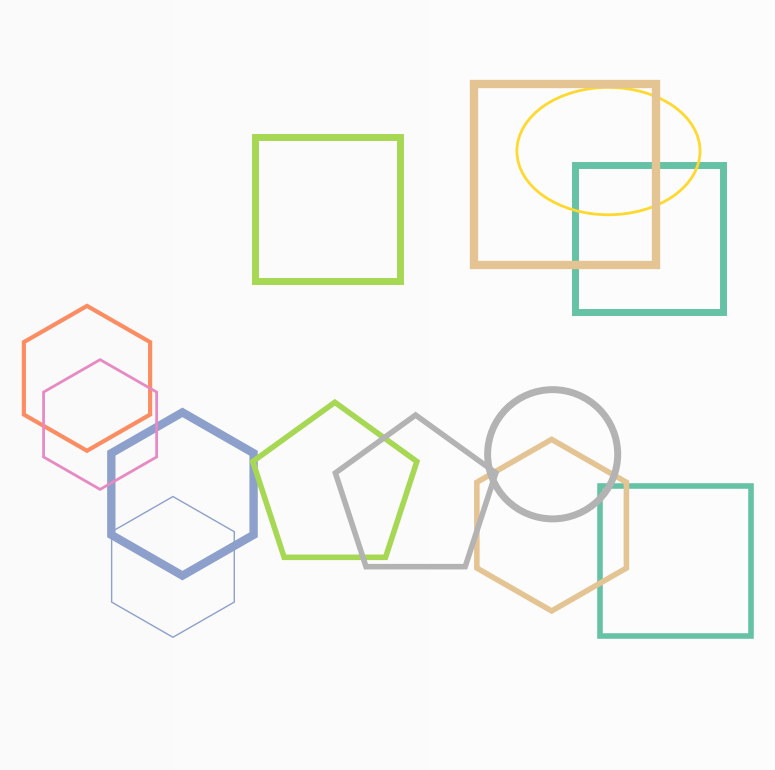[{"shape": "square", "thickness": 2, "radius": 0.49, "center": [0.872, 0.271]}, {"shape": "square", "thickness": 2.5, "radius": 0.48, "center": [0.837, 0.69]}, {"shape": "hexagon", "thickness": 1.5, "radius": 0.47, "center": [0.112, 0.509]}, {"shape": "hexagon", "thickness": 0.5, "radius": 0.46, "center": [0.223, 0.264]}, {"shape": "hexagon", "thickness": 3, "radius": 0.53, "center": [0.235, 0.358]}, {"shape": "hexagon", "thickness": 1, "radius": 0.42, "center": [0.129, 0.449]}, {"shape": "pentagon", "thickness": 2, "radius": 0.56, "center": [0.432, 0.366]}, {"shape": "square", "thickness": 2.5, "radius": 0.47, "center": [0.422, 0.729]}, {"shape": "oval", "thickness": 1, "radius": 0.59, "center": [0.785, 0.804]}, {"shape": "hexagon", "thickness": 2, "radius": 0.56, "center": [0.712, 0.318]}, {"shape": "square", "thickness": 3, "radius": 0.59, "center": [0.729, 0.773]}, {"shape": "circle", "thickness": 2.5, "radius": 0.42, "center": [0.713, 0.41]}, {"shape": "pentagon", "thickness": 2, "radius": 0.54, "center": [0.536, 0.352]}]